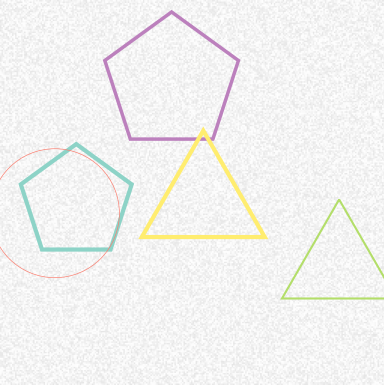[{"shape": "pentagon", "thickness": 3, "radius": 0.76, "center": [0.198, 0.474]}, {"shape": "circle", "thickness": 0.5, "radius": 0.84, "center": [0.143, 0.446]}, {"shape": "triangle", "thickness": 1.5, "radius": 0.86, "center": [0.881, 0.31]}, {"shape": "pentagon", "thickness": 2.5, "radius": 0.91, "center": [0.446, 0.786]}, {"shape": "triangle", "thickness": 3, "radius": 0.92, "center": [0.528, 0.476]}]